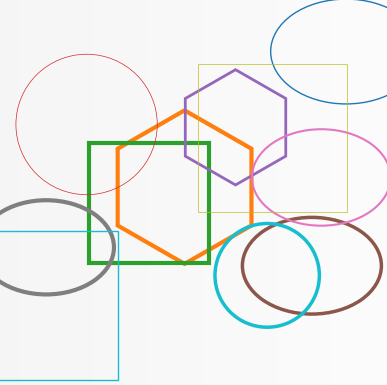[{"shape": "oval", "thickness": 1, "radius": 0.97, "center": [0.893, 0.866]}, {"shape": "hexagon", "thickness": 3, "radius": 1.0, "center": [0.476, 0.514]}, {"shape": "square", "thickness": 3, "radius": 0.77, "center": [0.385, 0.473]}, {"shape": "circle", "thickness": 0.5, "radius": 0.91, "center": [0.223, 0.677]}, {"shape": "hexagon", "thickness": 2, "radius": 0.75, "center": [0.608, 0.669]}, {"shape": "oval", "thickness": 2.5, "radius": 0.9, "center": [0.805, 0.31]}, {"shape": "oval", "thickness": 1.5, "radius": 0.89, "center": [0.829, 0.539]}, {"shape": "oval", "thickness": 3, "radius": 0.87, "center": [0.119, 0.358]}, {"shape": "square", "thickness": 0.5, "radius": 0.96, "center": [0.703, 0.642]}, {"shape": "square", "thickness": 1, "radius": 0.97, "center": [0.11, 0.207]}, {"shape": "circle", "thickness": 2.5, "radius": 0.67, "center": [0.689, 0.285]}]